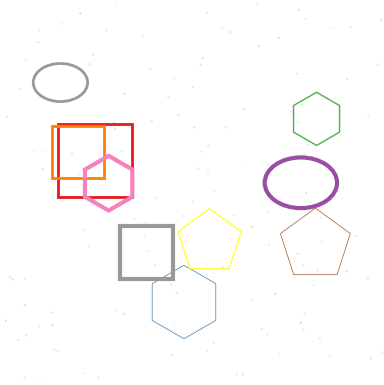[{"shape": "square", "thickness": 2, "radius": 0.48, "center": [0.246, 0.583]}, {"shape": "hexagon", "thickness": 0.5, "radius": 0.48, "center": [0.478, 0.215]}, {"shape": "hexagon", "thickness": 1, "radius": 0.35, "center": [0.822, 0.691]}, {"shape": "oval", "thickness": 3, "radius": 0.47, "center": [0.781, 0.525]}, {"shape": "square", "thickness": 2, "radius": 0.34, "center": [0.203, 0.605]}, {"shape": "pentagon", "thickness": 1, "radius": 0.43, "center": [0.544, 0.372]}, {"shape": "pentagon", "thickness": 0.5, "radius": 0.48, "center": [0.819, 0.364]}, {"shape": "hexagon", "thickness": 3, "radius": 0.36, "center": [0.282, 0.524]}, {"shape": "oval", "thickness": 2, "radius": 0.35, "center": [0.157, 0.786]}, {"shape": "square", "thickness": 3, "radius": 0.34, "center": [0.381, 0.344]}]